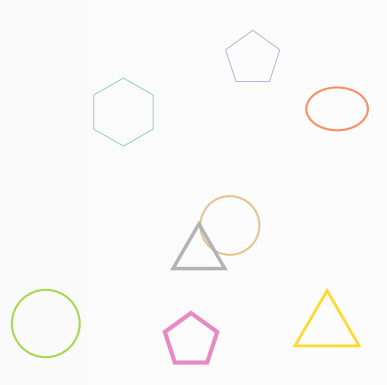[{"shape": "hexagon", "thickness": 0.5, "radius": 0.44, "center": [0.319, 0.709]}, {"shape": "oval", "thickness": 1.5, "radius": 0.4, "center": [0.87, 0.717]}, {"shape": "pentagon", "thickness": 0.5, "radius": 0.37, "center": [0.652, 0.848]}, {"shape": "pentagon", "thickness": 3, "radius": 0.36, "center": [0.493, 0.116]}, {"shape": "circle", "thickness": 1.5, "radius": 0.44, "center": [0.118, 0.16]}, {"shape": "triangle", "thickness": 2, "radius": 0.48, "center": [0.844, 0.149]}, {"shape": "circle", "thickness": 1.5, "radius": 0.38, "center": [0.593, 0.414]}, {"shape": "triangle", "thickness": 2.5, "radius": 0.39, "center": [0.513, 0.341]}]